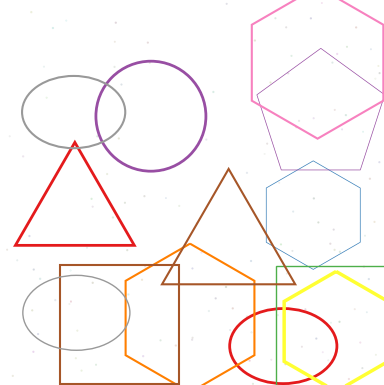[{"shape": "oval", "thickness": 2, "radius": 0.7, "center": [0.736, 0.101]}, {"shape": "triangle", "thickness": 2, "radius": 0.89, "center": [0.194, 0.452]}, {"shape": "hexagon", "thickness": 0.5, "radius": 0.7, "center": [0.814, 0.441]}, {"shape": "square", "thickness": 1, "radius": 0.81, "center": [0.879, 0.147]}, {"shape": "pentagon", "thickness": 0.5, "radius": 0.87, "center": [0.833, 0.7]}, {"shape": "circle", "thickness": 2, "radius": 0.71, "center": [0.392, 0.698]}, {"shape": "hexagon", "thickness": 1.5, "radius": 0.97, "center": [0.494, 0.174]}, {"shape": "hexagon", "thickness": 2.5, "radius": 0.78, "center": [0.873, 0.139]}, {"shape": "square", "thickness": 1.5, "radius": 0.77, "center": [0.31, 0.156]}, {"shape": "triangle", "thickness": 1.5, "radius": 1.0, "center": [0.594, 0.361]}, {"shape": "hexagon", "thickness": 1.5, "radius": 0.99, "center": [0.825, 0.837]}, {"shape": "oval", "thickness": 1, "radius": 0.7, "center": [0.198, 0.188]}, {"shape": "oval", "thickness": 1.5, "radius": 0.67, "center": [0.191, 0.709]}]